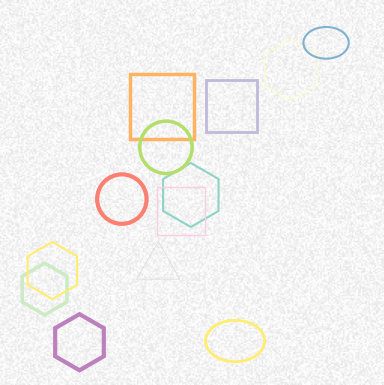[{"shape": "hexagon", "thickness": 1.5, "radius": 0.42, "center": [0.496, 0.494]}, {"shape": "hexagon", "thickness": 0.5, "radius": 0.4, "center": [0.756, 0.818]}, {"shape": "square", "thickness": 2, "radius": 0.34, "center": [0.601, 0.725]}, {"shape": "circle", "thickness": 3, "radius": 0.32, "center": [0.317, 0.483]}, {"shape": "oval", "thickness": 1.5, "radius": 0.29, "center": [0.847, 0.889]}, {"shape": "square", "thickness": 2.5, "radius": 0.42, "center": [0.422, 0.723]}, {"shape": "circle", "thickness": 2.5, "radius": 0.34, "center": [0.431, 0.617]}, {"shape": "square", "thickness": 1, "radius": 0.31, "center": [0.469, 0.452]}, {"shape": "triangle", "thickness": 0.5, "radius": 0.32, "center": [0.411, 0.307]}, {"shape": "hexagon", "thickness": 3, "radius": 0.36, "center": [0.206, 0.111]}, {"shape": "hexagon", "thickness": 2.5, "radius": 0.34, "center": [0.116, 0.249]}, {"shape": "hexagon", "thickness": 1.5, "radius": 0.37, "center": [0.136, 0.297]}, {"shape": "oval", "thickness": 2, "radius": 0.38, "center": [0.611, 0.114]}]